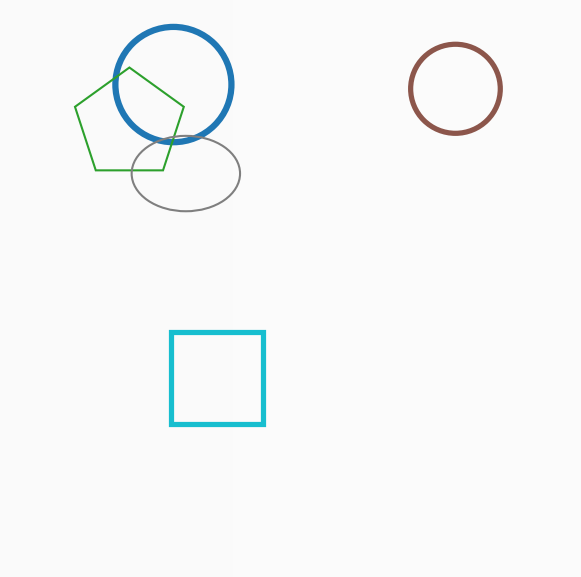[{"shape": "circle", "thickness": 3, "radius": 0.5, "center": [0.298, 0.853]}, {"shape": "pentagon", "thickness": 1, "radius": 0.49, "center": [0.223, 0.784]}, {"shape": "circle", "thickness": 2.5, "radius": 0.39, "center": [0.784, 0.845]}, {"shape": "oval", "thickness": 1, "radius": 0.47, "center": [0.32, 0.699]}, {"shape": "square", "thickness": 2.5, "radius": 0.4, "center": [0.374, 0.345]}]